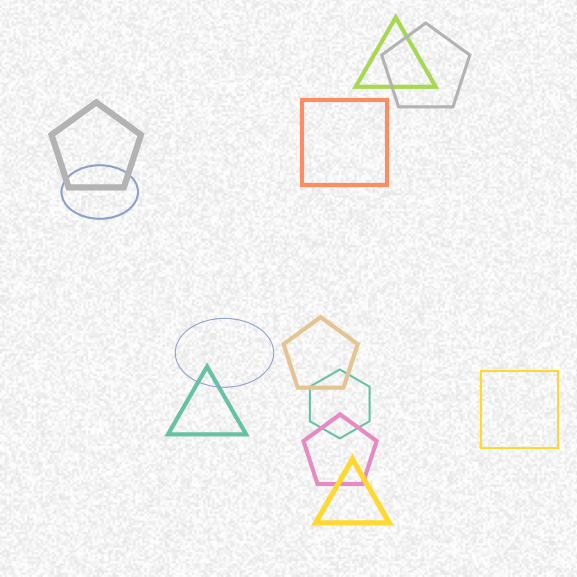[{"shape": "triangle", "thickness": 2, "radius": 0.39, "center": [0.359, 0.286]}, {"shape": "hexagon", "thickness": 1, "radius": 0.3, "center": [0.588, 0.3]}, {"shape": "square", "thickness": 2, "radius": 0.37, "center": [0.597, 0.752]}, {"shape": "oval", "thickness": 0.5, "radius": 0.43, "center": [0.389, 0.388]}, {"shape": "oval", "thickness": 1, "radius": 0.33, "center": [0.173, 0.667]}, {"shape": "pentagon", "thickness": 2, "radius": 0.33, "center": [0.589, 0.215]}, {"shape": "triangle", "thickness": 2, "radius": 0.4, "center": [0.685, 0.889]}, {"shape": "triangle", "thickness": 2.5, "radius": 0.37, "center": [0.61, 0.131]}, {"shape": "square", "thickness": 1, "radius": 0.33, "center": [0.9, 0.29]}, {"shape": "pentagon", "thickness": 2, "radius": 0.34, "center": [0.555, 0.382]}, {"shape": "pentagon", "thickness": 1.5, "radius": 0.4, "center": [0.737, 0.879]}, {"shape": "pentagon", "thickness": 3, "radius": 0.41, "center": [0.167, 0.74]}]